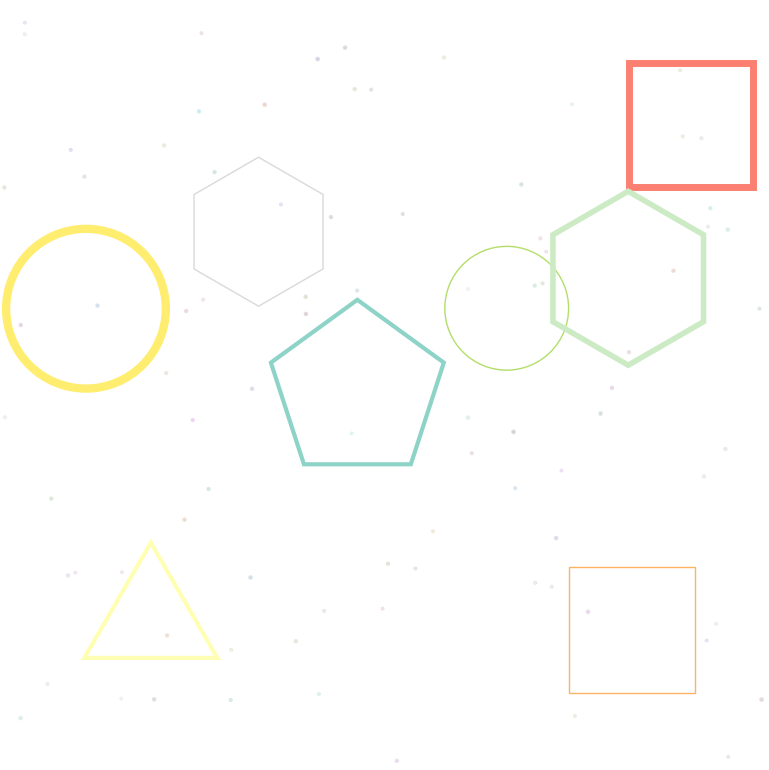[{"shape": "pentagon", "thickness": 1.5, "radius": 0.59, "center": [0.464, 0.493]}, {"shape": "triangle", "thickness": 1.5, "radius": 0.5, "center": [0.196, 0.195]}, {"shape": "square", "thickness": 2.5, "radius": 0.4, "center": [0.897, 0.837]}, {"shape": "square", "thickness": 0.5, "radius": 0.41, "center": [0.821, 0.182]}, {"shape": "circle", "thickness": 0.5, "radius": 0.4, "center": [0.658, 0.6]}, {"shape": "hexagon", "thickness": 0.5, "radius": 0.48, "center": [0.336, 0.699]}, {"shape": "hexagon", "thickness": 2, "radius": 0.56, "center": [0.816, 0.639]}, {"shape": "circle", "thickness": 3, "radius": 0.52, "center": [0.112, 0.599]}]